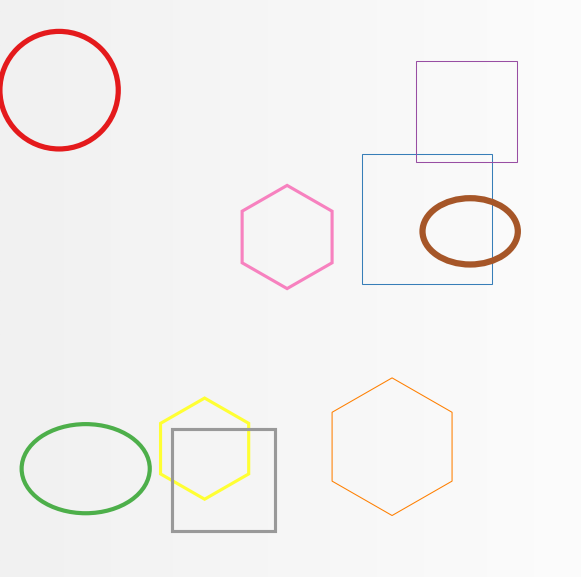[{"shape": "circle", "thickness": 2.5, "radius": 0.51, "center": [0.102, 0.843]}, {"shape": "square", "thickness": 0.5, "radius": 0.56, "center": [0.735, 0.62]}, {"shape": "oval", "thickness": 2, "radius": 0.55, "center": [0.147, 0.188]}, {"shape": "square", "thickness": 0.5, "radius": 0.44, "center": [0.803, 0.806]}, {"shape": "hexagon", "thickness": 0.5, "radius": 0.6, "center": [0.675, 0.226]}, {"shape": "hexagon", "thickness": 1.5, "radius": 0.44, "center": [0.352, 0.222]}, {"shape": "oval", "thickness": 3, "radius": 0.41, "center": [0.809, 0.599]}, {"shape": "hexagon", "thickness": 1.5, "radius": 0.45, "center": [0.494, 0.589]}, {"shape": "square", "thickness": 1.5, "radius": 0.44, "center": [0.384, 0.168]}]